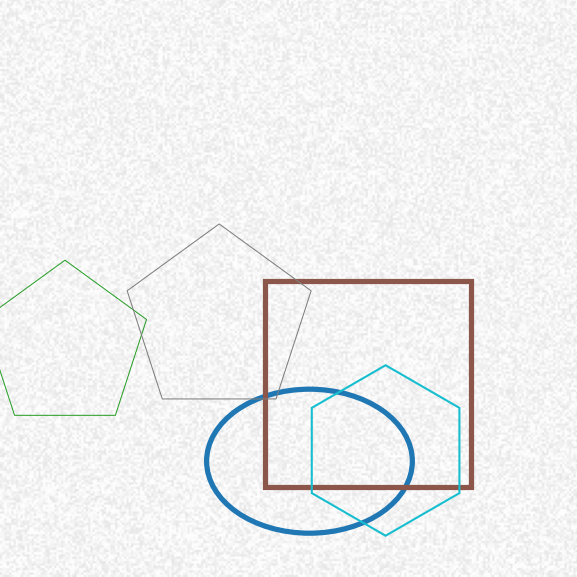[{"shape": "oval", "thickness": 2.5, "radius": 0.89, "center": [0.536, 0.201]}, {"shape": "pentagon", "thickness": 0.5, "radius": 0.74, "center": [0.112, 0.4]}, {"shape": "square", "thickness": 2.5, "radius": 0.89, "center": [0.638, 0.334]}, {"shape": "pentagon", "thickness": 0.5, "radius": 0.84, "center": [0.379, 0.444]}, {"shape": "hexagon", "thickness": 1, "radius": 0.74, "center": [0.668, 0.219]}]